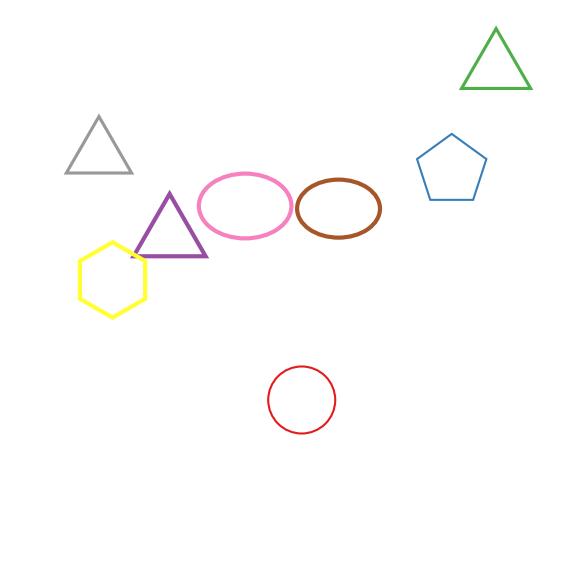[{"shape": "circle", "thickness": 1, "radius": 0.29, "center": [0.522, 0.307]}, {"shape": "pentagon", "thickness": 1, "radius": 0.32, "center": [0.782, 0.704]}, {"shape": "triangle", "thickness": 1.5, "radius": 0.35, "center": [0.859, 0.881]}, {"shape": "triangle", "thickness": 2, "radius": 0.36, "center": [0.294, 0.591]}, {"shape": "hexagon", "thickness": 2, "radius": 0.33, "center": [0.195, 0.514]}, {"shape": "oval", "thickness": 2, "radius": 0.36, "center": [0.586, 0.638]}, {"shape": "oval", "thickness": 2, "radius": 0.4, "center": [0.424, 0.642]}, {"shape": "triangle", "thickness": 1.5, "radius": 0.33, "center": [0.171, 0.732]}]